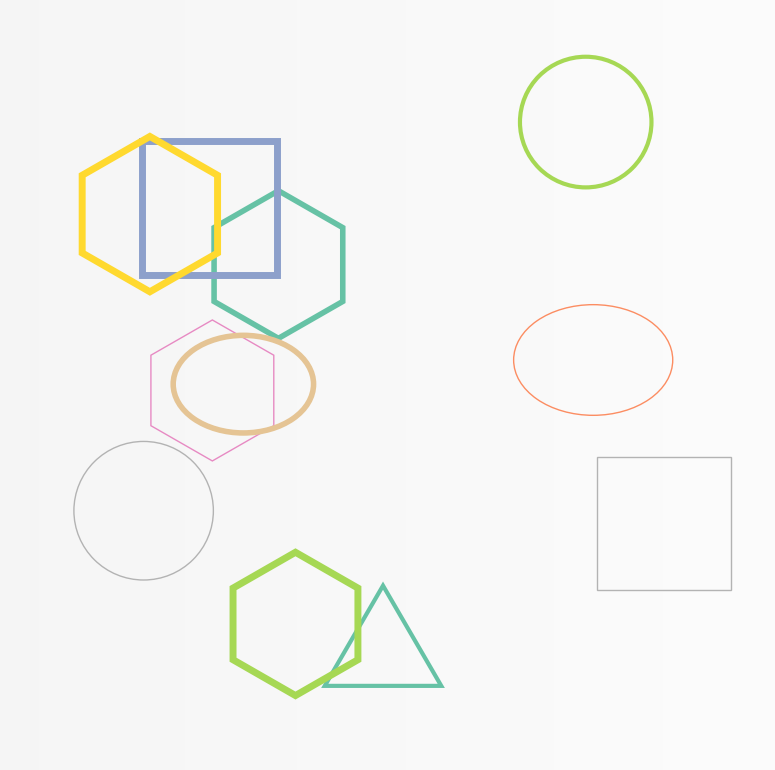[{"shape": "triangle", "thickness": 1.5, "radius": 0.43, "center": [0.494, 0.153]}, {"shape": "hexagon", "thickness": 2, "radius": 0.48, "center": [0.359, 0.656]}, {"shape": "oval", "thickness": 0.5, "radius": 0.51, "center": [0.765, 0.532]}, {"shape": "square", "thickness": 2.5, "radius": 0.43, "center": [0.27, 0.73]}, {"shape": "hexagon", "thickness": 0.5, "radius": 0.46, "center": [0.274, 0.493]}, {"shape": "hexagon", "thickness": 2.5, "radius": 0.47, "center": [0.381, 0.19]}, {"shape": "circle", "thickness": 1.5, "radius": 0.42, "center": [0.756, 0.841]}, {"shape": "hexagon", "thickness": 2.5, "radius": 0.5, "center": [0.193, 0.722]}, {"shape": "oval", "thickness": 2, "radius": 0.45, "center": [0.314, 0.501]}, {"shape": "square", "thickness": 0.5, "radius": 0.43, "center": [0.857, 0.321]}, {"shape": "circle", "thickness": 0.5, "radius": 0.45, "center": [0.185, 0.337]}]